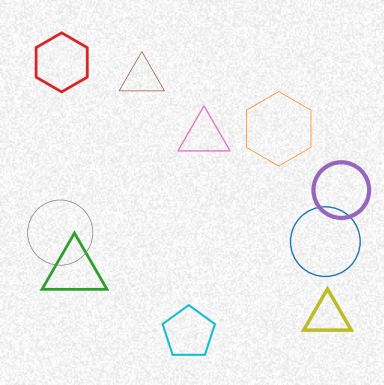[{"shape": "circle", "thickness": 1, "radius": 0.45, "center": [0.845, 0.372]}, {"shape": "hexagon", "thickness": 0.5, "radius": 0.48, "center": [0.724, 0.666]}, {"shape": "triangle", "thickness": 2, "radius": 0.49, "center": [0.193, 0.297]}, {"shape": "hexagon", "thickness": 2, "radius": 0.38, "center": [0.16, 0.838]}, {"shape": "circle", "thickness": 3, "radius": 0.36, "center": [0.887, 0.506]}, {"shape": "triangle", "thickness": 0.5, "radius": 0.34, "center": [0.368, 0.798]}, {"shape": "triangle", "thickness": 1, "radius": 0.39, "center": [0.53, 0.647]}, {"shape": "circle", "thickness": 0.5, "radius": 0.42, "center": [0.156, 0.396]}, {"shape": "triangle", "thickness": 2.5, "radius": 0.36, "center": [0.851, 0.178]}, {"shape": "pentagon", "thickness": 1.5, "radius": 0.36, "center": [0.49, 0.136]}]